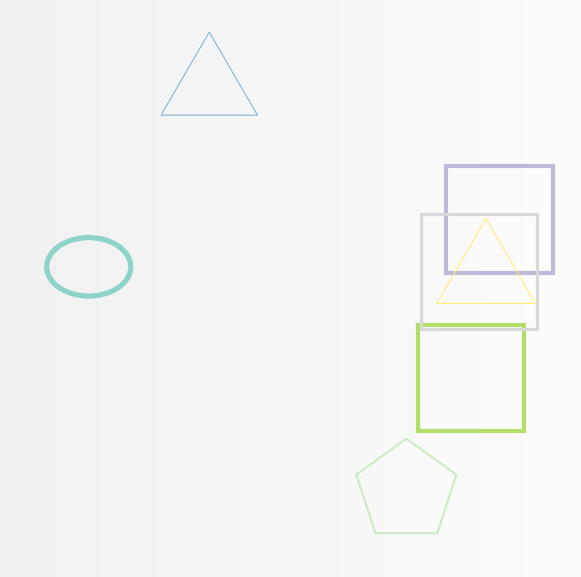[{"shape": "oval", "thickness": 2.5, "radius": 0.36, "center": [0.153, 0.537]}, {"shape": "square", "thickness": 2, "radius": 0.46, "center": [0.859, 0.62]}, {"shape": "triangle", "thickness": 0.5, "radius": 0.48, "center": [0.36, 0.848]}, {"shape": "square", "thickness": 2, "radius": 0.46, "center": [0.81, 0.345]}, {"shape": "square", "thickness": 1.5, "radius": 0.5, "center": [0.824, 0.53]}, {"shape": "pentagon", "thickness": 1, "radius": 0.45, "center": [0.699, 0.149]}, {"shape": "triangle", "thickness": 0.5, "radius": 0.49, "center": [0.836, 0.523]}]